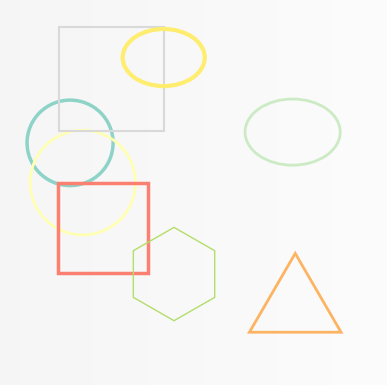[{"shape": "circle", "thickness": 2.5, "radius": 0.56, "center": [0.181, 0.629]}, {"shape": "circle", "thickness": 2, "radius": 0.68, "center": [0.214, 0.526]}, {"shape": "square", "thickness": 2.5, "radius": 0.58, "center": [0.266, 0.407]}, {"shape": "triangle", "thickness": 2, "radius": 0.68, "center": [0.762, 0.205]}, {"shape": "hexagon", "thickness": 1, "radius": 0.61, "center": [0.449, 0.288]}, {"shape": "square", "thickness": 1.5, "radius": 0.68, "center": [0.288, 0.795]}, {"shape": "oval", "thickness": 2, "radius": 0.61, "center": [0.755, 0.657]}, {"shape": "oval", "thickness": 3, "radius": 0.53, "center": [0.422, 0.851]}]